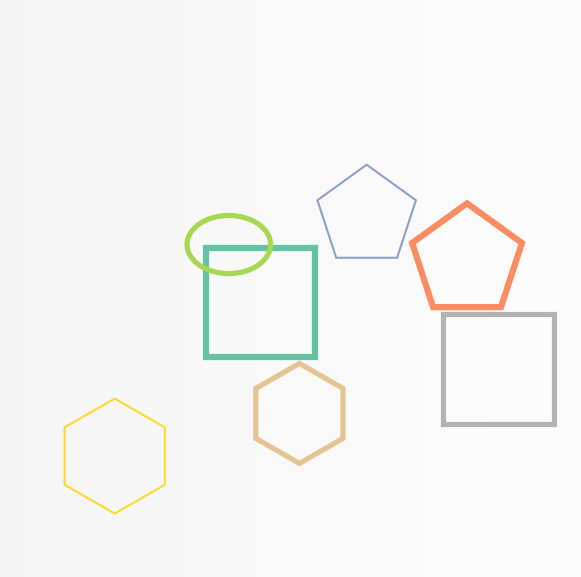[{"shape": "square", "thickness": 3, "radius": 0.47, "center": [0.448, 0.475]}, {"shape": "pentagon", "thickness": 3, "radius": 0.5, "center": [0.803, 0.548]}, {"shape": "pentagon", "thickness": 1, "radius": 0.45, "center": [0.631, 0.625]}, {"shape": "oval", "thickness": 2.5, "radius": 0.36, "center": [0.394, 0.576]}, {"shape": "hexagon", "thickness": 1, "radius": 0.5, "center": [0.197, 0.209]}, {"shape": "hexagon", "thickness": 2.5, "radius": 0.43, "center": [0.515, 0.283]}, {"shape": "square", "thickness": 2.5, "radius": 0.48, "center": [0.858, 0.36]}]